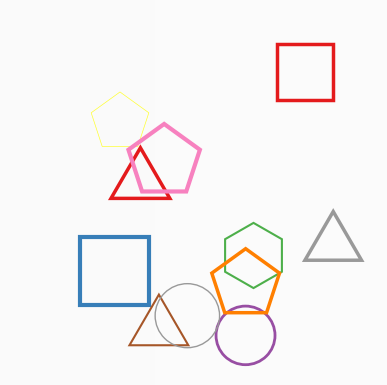[{"shape": "square", "thickness": 2.5, "radius": 0.36, "center": [0.786, 0.813]}, {"shape": "triangle", "thickness": 2.5, "radius": 0.44, "center": [0.362, 0.529]}, {"shape": "square", "thickness": 3, "radius": 0.44, "center": [0.295, 0.296]}, {"shape": "hexagon", "thickness": 1.5, "radius": 0.42, "center": [0.654, 0.336]}, {"shape": "circle", "thickness": 2, "radius": 0.38, "center": [0.634, 0.129]}, {"shape": "pentagon", "thickness": 2.5, "radius": 0.46, "center": [0.634, 0.262]}, {"shape": "pentagon", "thickness": 0.5, "radius": 0.39, "center": [0.31, 0.683]}, {"shape": "triangle", "thickness": 1.5, "radius": 0.44, "center": [0.41, 0.147]}, {"shape": "pentagon", "thickness": 3, "radius": 0.48, "center": [0.424, 0.581]}, {"shape": "triangle", "thickness": 2.5, "radius": 0.42, "center": [0.86, 0.366]}, {"shape": "circle", "thickness": 1, "radius": 0.42, "center": [0.483, 0.18]}]